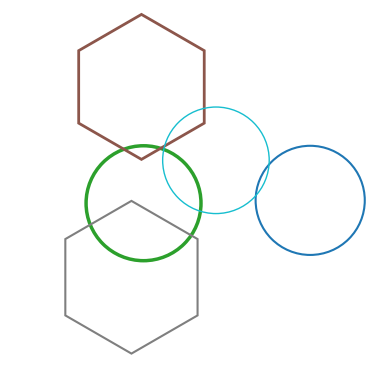[{"shape": "circle", "thickness": 1.5, "radius": 0.71, "center": [0.806, 0.48]}, {"shape": "circle", "thickness": 2.5, "radius": 0.75, "center": [0.373, 0.472]}, {"shape": "hexagon", "thickness": 2, "radius": 0.94, "center": [0.367, 0.774]}, {"shape": "hexagon", "thickness": 1.5, "radius": 0.99, "center": [0.341, 0.28]}, {"shape": "circle", "thickness": 1, "radius": 0.69, "center": [0.561, 0.584]}]